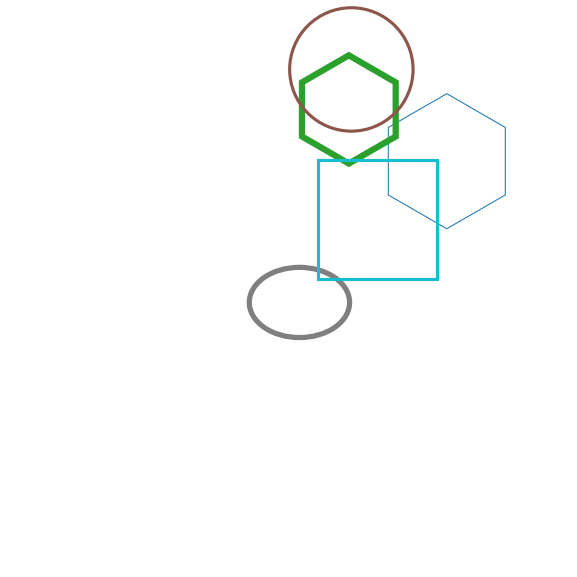[{"shape": "hexagon", "thickness": 0.5, "radius": 0.58, "center": [0.774, 0.72]}, {"shape": "hexagon", "thickness": 3, "radius": 0.47, "center": [0.604, 0.81]}, {"shape": "circle", "thickness": 1.5, "radius": 0.53, "center": [0.608, 0.879]}, {"shape": "oval", "thickness": 2.5, "radius": 0.43, "center": [0.519, 0.475]}, {"shape": "square", "thickness": 1.5, "radius": 0.51, "center": [0.654, 0.619]}]